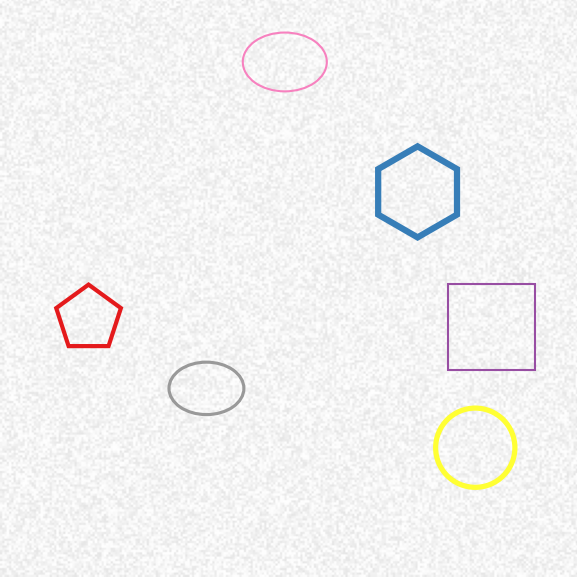[{"shape": "pentagon", "thickness": 2, "radius": 0.29, "center": [0.153, 0.447]}, {"shape": "hexagon", "thickness": 3, "radius": 0.39, "center": [0.723, 0.667]}, {"shape": "square", "thickness": 1, "radius": 0.38, "center": [0.852, 0.433]}, {"shape": "circle", "thickness": 2.5, "radius": 0.34, "center": [0.823, 0.224]}, {"shape": "oval", "thickness": 1, "radius": 0.36, "center": [0.493, 0.892]}, {"shape": "oval", "thickness": 1.5, "radius": 0.32, "center": [0.357, 0.327]}]